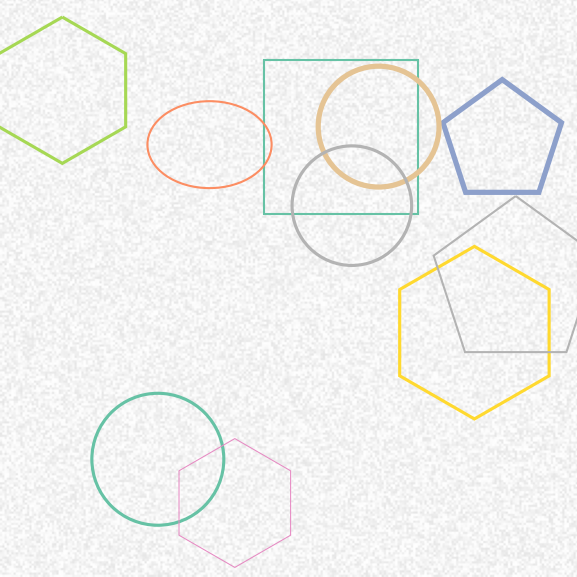[{"shape": "square", "thickness": 1, "radius": 0.67, "center": [0.59, 0.763]}, {"shape": "circle", "thickness": 1.5, "radius": 0.57, "center": [0.273, 0.204]}, {"shape": "oval", "thickness": 1, "radius": 0.54, "center": [0.363, 0.749]}, {"shape": "pentagon", "thickness": 2.5, "radius": 0.54, "center": [0.87, 0.753]}, {"shape": "hexagon", "thickness": 0.5, "radius": 0.56, "center": [0.407, 0.128]}, {"shape": "hexagon", "thickness": 1.5, "radius": 0.63, "center": [0.108, 0.843]}, {"shape": "hexagon", "thickness": 1.5, "radius": 0.75, "center": [0.822, 0.423]}, {"shape": "circle", "thickness": 2.5, "radius": 0.52, "center": [0.656, 0.78]}, {"shape": "pentagon", "thickness": 1, "radius": 0.75, "center": [0.893, 0.51]}, {"shape": "circle", "thickness": 1.5, "radius": 0.52, "center": [0.609, 0.643]}]